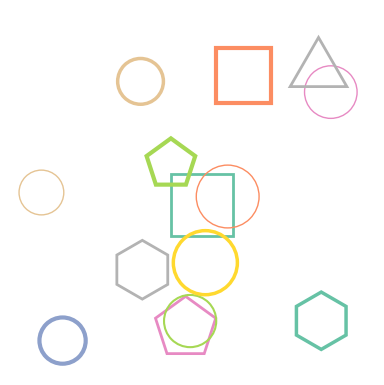[{"shape": "square", "thickness": 2, "radius": 0.4, "center": [0.524, 0.467]}, {"shape": "hexagon", "thickness": 2.5, "radius": 0.37, "center": [0.834, 0.167]}, {"shape": "circle", "thickness": 1, "radius": 0.41, "center": [0.591, 0.49]}, {"shape": "square", "thickness": 3, "radius": 0.36, "center": [0.632, 0.803]}, {"shape": "circle", "thickness": 3, "radius": 0.3, "center": [0.163, 0.115]}, {"shape": "pentagon", "thickness": 2, "radius": 0.41, "center": [0.482, 0.148]}, {"shape": "circle", "thickness": 1, "radius": 0.34, "center": [0.859, 0.761]}, {"shape": "pentagon", "thickness": 3, "radius": 0.33, "center": [0.444, 0.574]}, {"shape": "circle", "thickness": 1.5, "radius": 0.34, "center": [0.494, 0.166]}, {"shape": "circle", "thickness": 2.5, "radius": 0.42, "center": [0.533, 0.318]}, {"shape": "circle", "thickness": 1, "radius": 0.29, "center": [0.108, 0.5]}, {"shape": "circle", "thickness": 2.5, "radius": 0.3, "center": [0.365, 0.789]}, {"shape": "triangle", "thickness": 2, "radius": 0.43, "center": [0.827, 0.818]}, {"shape": "hexagon", "thickness": 2, "radius": 0.38, "center": [0.37, 0.299]}]